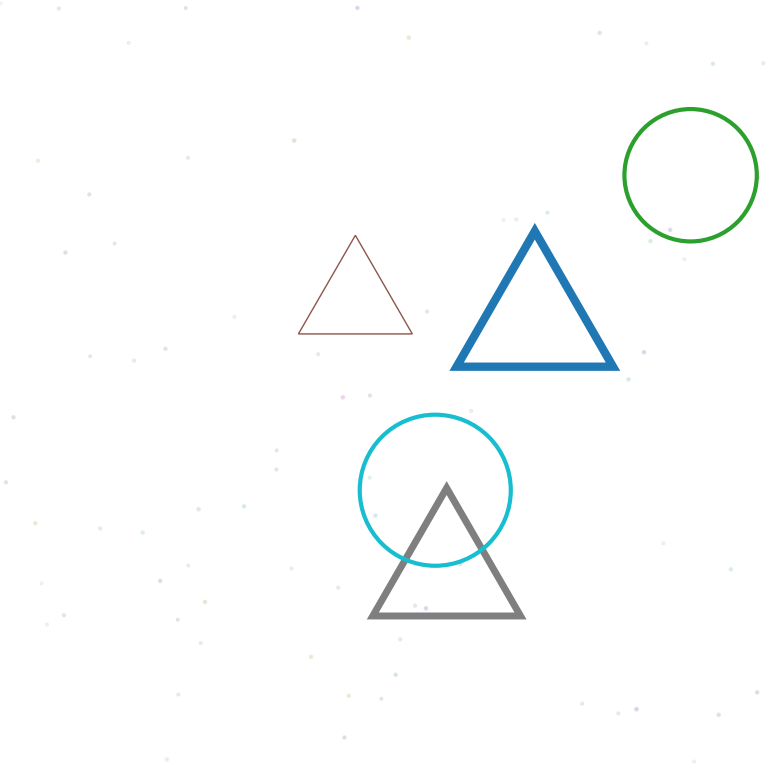[{"shape": "triangle", "thickness": 3, "radius": 0.59, "center": [0.695, 0.582]}, {"shape": "circle", "thickness": 1.5, "radius": 0.43, "center": [0.897, 0.772]}, {"shape": "triangle", "thickness": 0.5, "radius": 0.43, "center": [0.462, 0.609]}, {"shape": "triangle", "thickness": 2.5, "radius": 0.55, "center": [0.58, 0.255]}, {"shape": "circle", "thickness": 1.5, "radius": 0.49, "center": [0.565, 0.363]}]